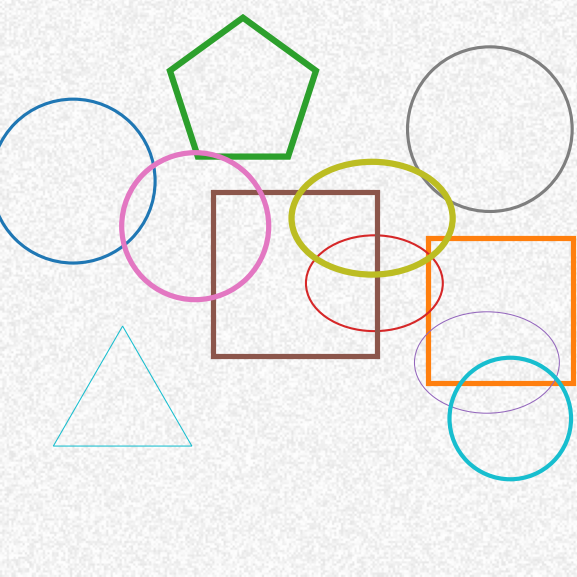[{"shape": "circle", "thickness": 1.5, "radius": 0.71, "center": [0.127, 0.686]}, {"shape": "square", "thickness": 2.5, "radius": 0.63, "center": [0.867, 0.462]}, {"shape": "pentagon", "thickness": 3, "radius": 0.66, "center": [0.421, 0.836]}, {"shape": "oval", "thickness": 1, "radius": 0.59, "center": [0.648, 0.509]}, {"shape": "oval", "thickness": 0.5, "radius": 0.63, "center": [0.843, 0.371]}, {"shape": "square", "thickness": 2.5, "radius": 0.71, "center": [0.511, 0.524]}, {"shape": "circle", "thickness": 2.5, "radius": 0.64, "center": [0.338, 0.608]}, {"shape": "circle", "thickness": 1.5, "radius": 0.71, "center": [0.848, 0.775]}, {"shape": "oval", "thickness": 3, "radius": 0.7, "center": [0.644, 0.621]}, {"shape": "triangle", "thickness": 0.5, "radius": 0.69, "center": [0.212, 0.296]}, {"shape": "circle", "thickness": 2, "radius": 0.53, "center": [0.884, 0.274]}]